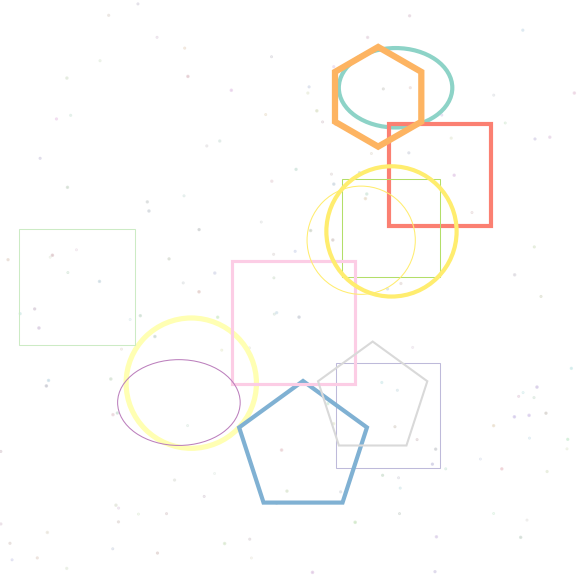[{"shape": "oval", "thickness": 2, "radius": 0.49, "center": [0.685, 0.847]}, {"shape": "circle", "thickness": 2.5, "radius": 0.56, "center": [0.331, 0.336]}, {"shape": "square", "thickness": 0.5, "radius": 0.45, "center": [0.672, 0.28]}, {"shape": "square", "thickness": 2, "radius": 0.44, "center": [0.762, 0.696]}, {"shape": "pentagon", "thickness": 2, "radius": 0.58, "center": [0.525, 0.223]}, {"shape": "hexagon", "thickness": 3, "radius": 0.43, "center": [0.655, 0.832]}, {"shape": "square", "thickness": 0.5, "radius": 0.42, "center": [0.678, 0.604]}, {"shape": "square", "thickness": 1.5, "radius": 0.53, "center": [0.509, 0.441]}, {"shape": "pentagon", "thickness": 1, "radius": 0.5, "center": [0.645, 0.308]}, {"shape": "oval", "thickness": 0.5, "radius": 0.53, "center": [0.31, 0.302]}, {"shape": "square", "thickness": 0.5, "radius": 0.5, "center": [0.134, 0.502]}, {"shape": "circle", "thickness": 0.5, "radius": 0.47, "center": [0.625, 0.583]}, {"shape": "circle", "thickness": 2, "radius": 0.56, "center": [0.678, 0.598]}]